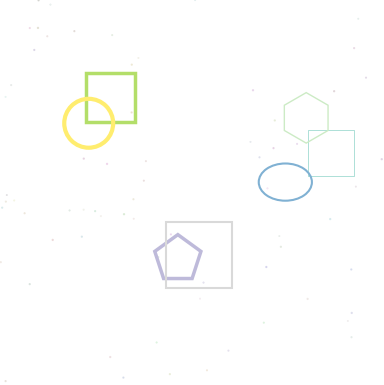[{"shape": "square", "thickness": 0.5, "radius": 0.3, "center": [0.859, 0.603]}, {"shape": "pentagon", "thickness": 2.5, "radius": 0.32, "center": [0.462, 0.328]}, {"shape": "oval", "thickness": 1.5, "radius": 0.35, "center": [0.741, 0.527]}, {"shape": "square", "thickness": 2.5, "radius": 0.32, "center": [0.286, 0.746]}, {"shape": "square", "thickness": 1.5, "radius": 0.43, "center": [0.517, 0.338]}, {"shape": "hexagon", "thickness": 1, "radius": 0.33, "center": [0.795, 0.694]}, {"shape": "circle", "thickness": 3, "radius": 0.32, "center": [0.23, 0.68]}]